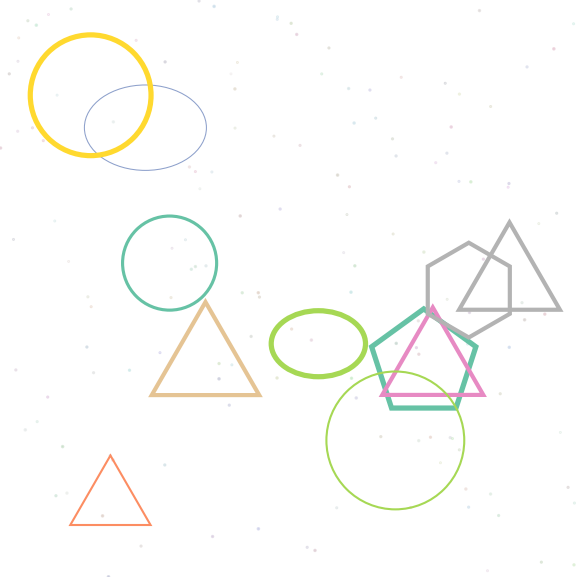[{"shape": "pentagon", "thickness": 2.5, "radius": 0.47, "center": [0.734, 0.369]}, {"shape": "circle", "thickness": 1.5, "radius": 0.41, "center": [0.294, 0.544]}, {"shape": "triangle", "thickness": 1, "radius": 0.4, "center": [0.191, 0.13]}, {"shape": "oval", "thickness": 0.5, "radius": 0.53, "center": [0.252, 0.778]}, {"shape": "triangle", "thickness": 2, "radius": 0.5, "center": [0.749, 0.366]}, {"shape": "oval", "thickness": 2.5, "radius": 0.41, "center": [0.551, 0.404]}, {"shape": "circle", "thickness": 1, "radius": 0.6, "center": [0.685, 0.236]}, {"shape": "circle", "thickness": 2.5, "radius": 0.52, "center": [0.157, 0.834]}, {"shape": "triangle", "thickness": 2, "radius": 0.54, "center": [0.356, 0.369]}, {"shape": "hexagon", "thickness": 2, "radius": 0.41, "center": [0.812, 0.497]}, {"shape": "triangle", "thickness": 2, "radius": 0.5, "center": [0.882, 0.513]}]